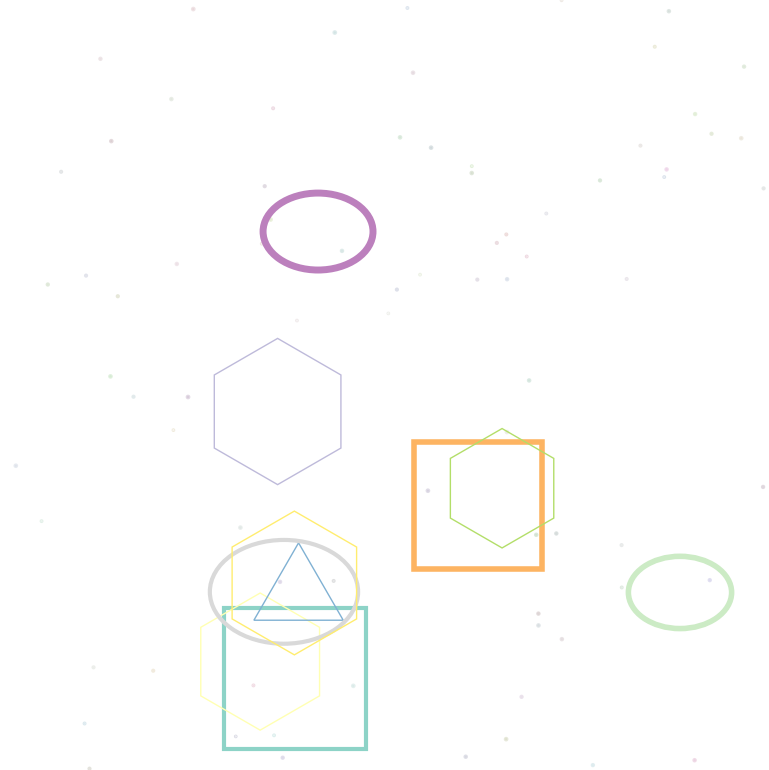[{"shape": "square", "thickness": 1.5, "radius": 0.46, "center": [0.383, 0.119]}, {"shape": "hexagon", "thickness": 0.5, "radius": 0.45, "center": [0.338, 0.141]}, {"shape": "hexagon", "thickness": 0.5, "radius": 0.47, "center": [0.361, 0.466]}, {"shape": "triangle", "thickness": 0.5, "radius": 0.33, "center": [0.388, 0.228]}, {"shape": "square", "thickness": 2, "radius": 0.41, "center": [0.62, 0.343]}, {"shape": "hexagon", "thickness": 0.5, "radius": 0.39, "center": [0.652, 0.366]}, {"shape": "oval", "thickness": 1.5, "radius": 0.48, "center": [0.369, 0.231]}, {"shape": "oval", "thickness": 2.5, "radius": 0.36, "center": [0.413, 0.699]}, {"shape": "oval", "thickness": 2, "radius": 0.34, "center": [0.883, 0.231]}, {"shape": "hexagon", "thickness": 0.5, "radius": 0.47, "center": [0.382, 0.243]}]